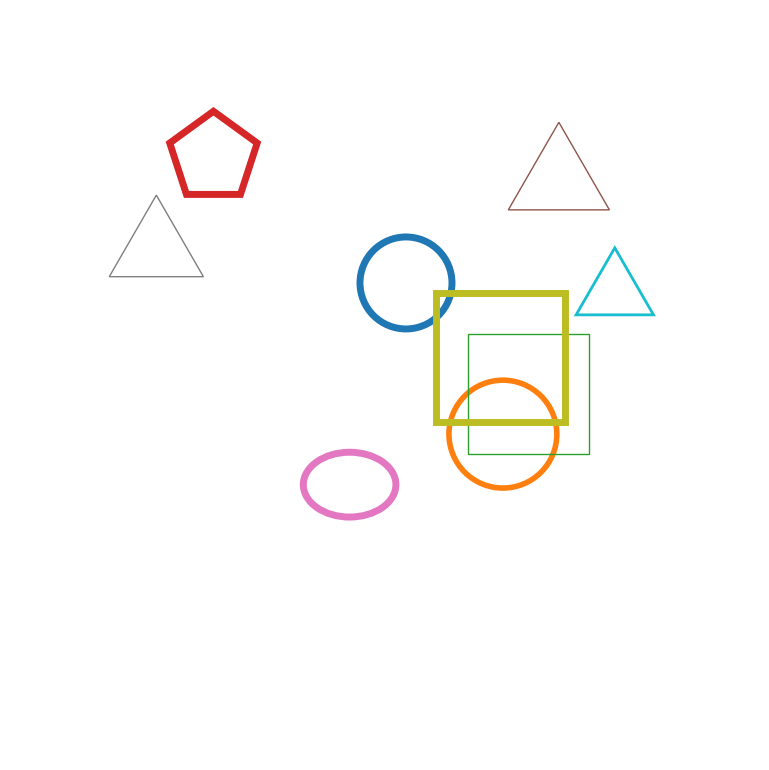[{"shape": "circle", "thickness": 2.5, "radius": 0.3, "center": [0.527, 0.633]}, {"shape": "circle", "thickness": 2, "radius": 0.35, "center": [0.653, 0.436]}, {"shape": "square", "thickness": 0.5, "radius": 0.39, "center": [0.686, 0.488]}, {"shape": "pentagon", "thickness": 2.5, "radius": 0.3, "center": [0.277, 0.796]}, {"shape": "triangle", "thickness": 0.5, "radius": 0.38, "center": [0.726, 0.765]}, {"shape": "oval", "thickness": 2.5, "radius": 0.3, "center": [0.454, 0.371]}, {"shape": "triangle", "thickness": 0.5, "radius": 0.35, "center": [0.203, 0.676]}, {"shape": "square", "thickness": 2.5, "radius": 0.42, "center": [0.65, 0.536]}, {"shape": "triangle", "thickness": 1, "radius": 0.29, "center": [0.798, 0.62]}]